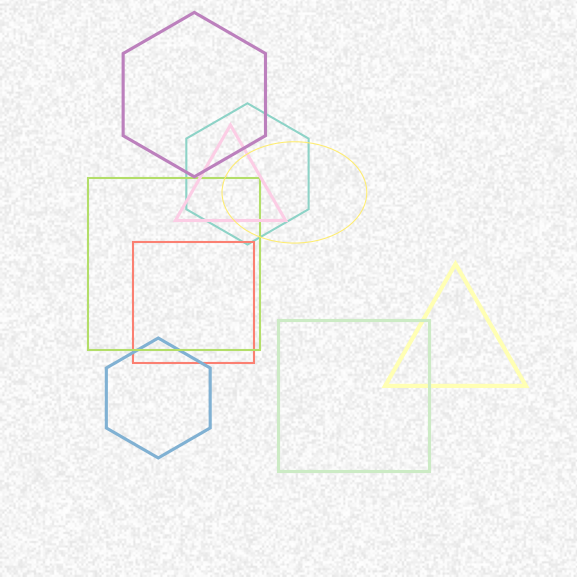[{"shape": "hexagon", "thickness": 1, "radius": 0.61, "center": [0.429, 0.698]}, {"shape": "triangle", "thickness": 2, "radius": 0.7, "center": [0.789, 0.401]}, {"shape": "square", "thickness": 1, "radius": 0.52, "center": [0.335, 0.476]}, {"shape": "hexagon", "thickness": 1.5, "radius": 0.52, "center": [0.274, 0.31]}, {"shape": "square", "thickness": 1, "radius": 0.74, "center": [0.301, 0.542]}, {"shape": "triangle", "thickness": 1.5, "radius": 0.55, "center": [0.399, 0.672]}, {"shape": "hexagon", "thickness": 1.5, "radius": 0.71, "center": [0.336, 0.835]}, {"shape": "square", "thickness": 1.5, "radius": 0.65, "center": [0.612, 0.314]}, {"shape": "oval", "thickness": 0.5, "radius": 0.63, "center": [0.51, 0.666]}]